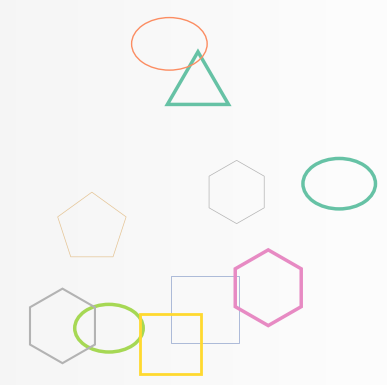[{"shape": "oval", "thickness": 2.5, "radius": 0.47, "center": [0.875, 0.523]}, {"shape": "triangle", "thickness": 2.5, "radius": 0.46, "center": [0.511, 0.774]}, {"shape": "oval", "thickness": 1, "radius": 0.49, "center": [0.437, 0.886]}, {"shape": "square", "thickness": 0.5, "radius": 0.44, "center": [0.528, 0.195]}, {"shape": "hexagon", "thickness": 2.5, "radius": 0.49, "center": [0.692, 0.253]}, {"shape": "oval", "thickness": 2.5, "radius": 0.44, "center": [0.281, 0.148]}, {"shape": "square", "thickness": 2, "radius": 0.39, "center": [0.44, 0.107]}, {"shape": "pentagon", "thickness": 0.5, "radius": 0.46, "center": [0.237, 0.408]}, {"shape": "hexagon", "thickness": 1.5, "radius": 0.48, "center": [0.161, 0.153]}, {"shape": "hexagon", "thickness": 0.5, "radius": 0.41, "center": [0.611, 0.501]}]